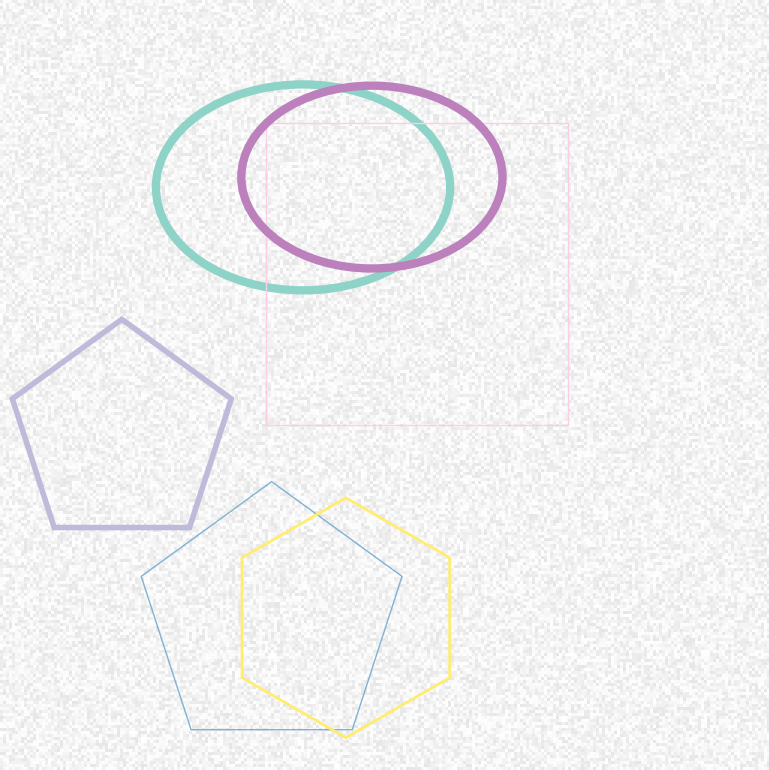[{"shape": "oval", "thickness": 3, "radius": 0.96, "center": [0.394, 0.757]}, {"shape": "pentagon", "thickness": 2, "radius": 0.75, "center": [0.158, 0.436]}, {"shape": "pentagon", "thickness": 0.5, "radius": 0.89, "center": [0.353, 0.196]}, {"shape": "square", "thickness": 0.5, "radius": 0.98, "center": [0.541, 0.644]}, {"shape": "oval", "thickness": 3, "radius": 0.85, "center": [0.483, 0.77]}, {"shape": "hexagon", "thickness": 1, "radius": 0.78, "center": [0.449, 0.198]}]